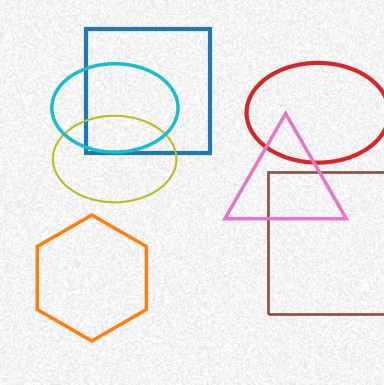[{"shape": "square", "thickness": 3, "radius": 0.81, "center": [0.385, 0.764]}, {"shape": "hexagon", "thickness": 2.5, "radius": 0.82, "center": [0.238, 0.278]}, {"shape": "oval", "thickness": 3, "radius": 0.93, "center": [0.826, 0.707]}, {"shape": "square", "thickness": 2, "radius": 0.93, "center": [0.881, 0.369]}, {"shape": "triangle", "thickness": 2.5, "radius": 0.91, "center": [0.742, 0.523]}, {"shape": "oval", "thickness": 1.5, "radius": 0.8, "center": [0.298, 0.587]}, {"shape": "oval", "thickness": 2.5, "radius": 0.82, "center": [0.298, 0.72]}]